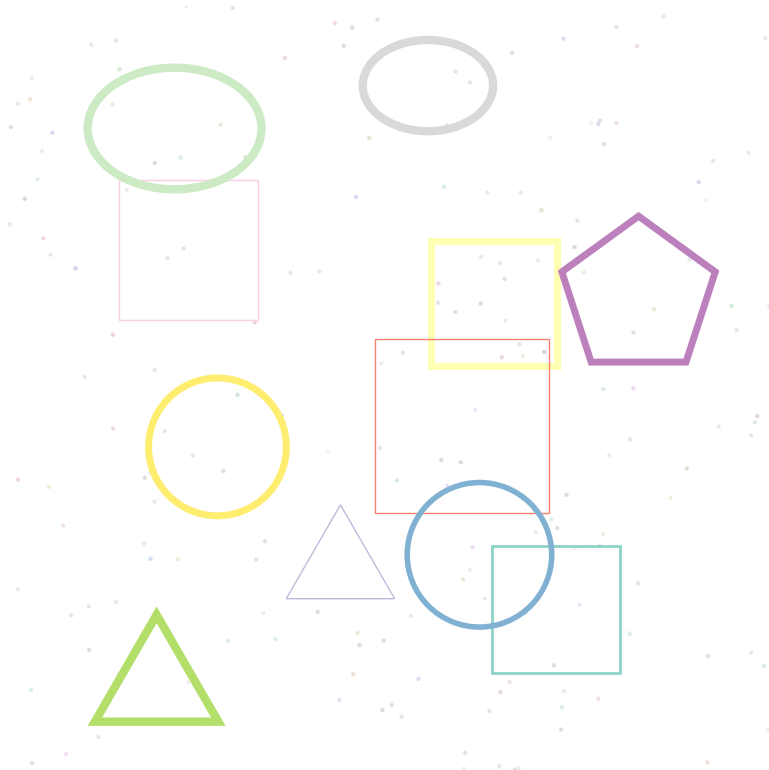[{"shape": "square", "thickness": 1, "radius": 0.41, "center": [0.722, 0.208]}, {"shape": "square", "thickness": 2.5, "radius": 0.41, "center": [0.642, 0.606]}, {"shape": "triangle", "thickness": 0.5, "radius": 0.41, "center": [0.442, 0.263]}, {"shape": "square", "thickness": 0.5, "radius": 0.56, "center": [0.6, 0.447]}, {"shape": "circle", "thickness": 2, "radius": 0.47, "center": [0.623, 0.279]}, {"shape": "triangle", "thickness": 3, "radius": 0.46, "center": [0.203, 0.109]}, {"shape": "square", "thickness": 0.5, "radius": 0.45, "center": [0.245, 0.675]}, {"shape": "oval", "thickness": 3, "radius": 0.42, "center": [0.556, 0.889]}, {"shape": "pentagon", "thickness": 2.5, "radius": 0.52, "center": [0.829, 0.615]}, {"shape": "oval", "thickness": 3, "radius": 0.56, "center": [0.227, 0.833]}, {"shape": "circle", "thickness": 2.5, "radius": 0.45, "center": [0.282, 0.42]}]